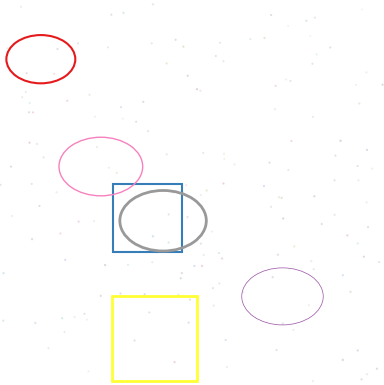[{"shape": "oval", "thickness": 1.5, "radius": 0.45, "center": [0.106, 0.846]}, {"shape": "square", "thickness": 1.5, "radius": 0.44, "center": [0.383, 0.434]}, {"shape": "oval", "thickness": 0.5, "radius": 0.53, "center": [0.734, 0.23]}, {"shape": "square", "thickness": 2, "radius": 0.55, "center": [0.401, 0.12]}, {"shape": "oval", "thickness": 1, "radius": 0.54, "center": [0.262, 0.567]}, {"shape": "oval", "thickness": 2, "radius": 0.56, "center": [0.424, 0.427]}]